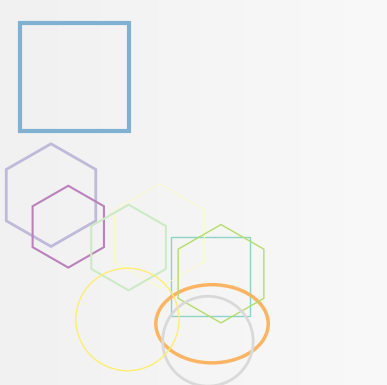[{"shape": "square", "thickness": 1, "radius": 0.51, "center": [0.544, 0.281]}, {"shape": "hexagon", "thickness": 0.5, "radius": 0.67, "center": [0.411, 0.388]}, {"shape": "hexagon", "thickness": 2, "radius": 0.67, "center": [0.132, 0.493]}, {"shape": "square", "thickness": 3, "radius": 0.71, "center": [0.192, 0.8]}, {"shape": "oval", "thickness": 2.5, "radius": 0.73, "center": [0.547, 0.159]}, {"shape": "hexagon", "thickness": 1, "radius": 0.64, "center": [0.57, 0.289]}, {"shape": "circle", "thickness": 2, "radius": 0.58, "center": [0.537, 0.114]}, {"shape": "hexagon", "thickness": 1.5, "radius": 0.53, "center": [0.176, 0.411]}, {"shape": "hexagon", "thickness": 1.5, "radius": 0.56, "center": [0.332, 0.357]}, {"shape": "circle", "thickness": 1, "radius": 0.67, "center": [0.329, 0.17]}]